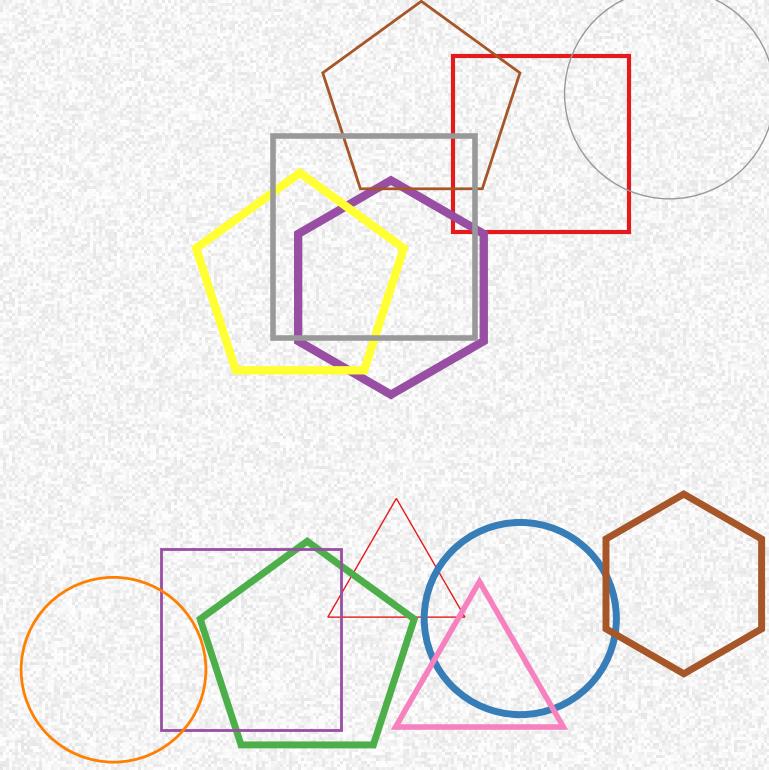[{"shape": "triangle", "thickness": 0.5, "radius": 0.51, "center": [0.515, 0.25]}, {"shape": "square", "thickness": 1.5, "radius": 0.57, "center": [0.703, 0.813]}, {"shape": "circle", "thickness": 2.5, "radius": 0.62, "center": [0.676, 0.197]}, {"shape": "pentagon", "thickness": 2.5, "radius": 0.73, "center": [0.399, 0.151]}, {"shape": "square", "thickness": 1, "radius": 0.59, "center": [0.326, 0.169]}, {"shape": "hexagon", "thickness": 3, "radius": 0.7, "center": [0.508, 0.627]}, {"shape": "circle", "thickness": 1, "radius": 0.6, "center": [0.147, 0.13]}, {"shape": "pentagon", "thickness": 3, "radius": 0.71, "center": [0.39, 0.634]}, {"shape": "pentagon", "thickness": 1, "radius": 0.67, "center": [0.547, 0.864]}, {"shape": "hexagon", "thickness": 2.5, "radius": 0.58, "center": [0.888, 0.242]}, {"shape": "triangle", "thickness": 2, "radius": 0.63, "center": [0.623, 0.119]}, {"shape": "circle", "thickness": 0.5, "radius": 0.68, "center": [0.869, 0.878]}, {"shape": "square", "thickness": 2, "radius": 0.65, "center": [0.485, 0.692]}]